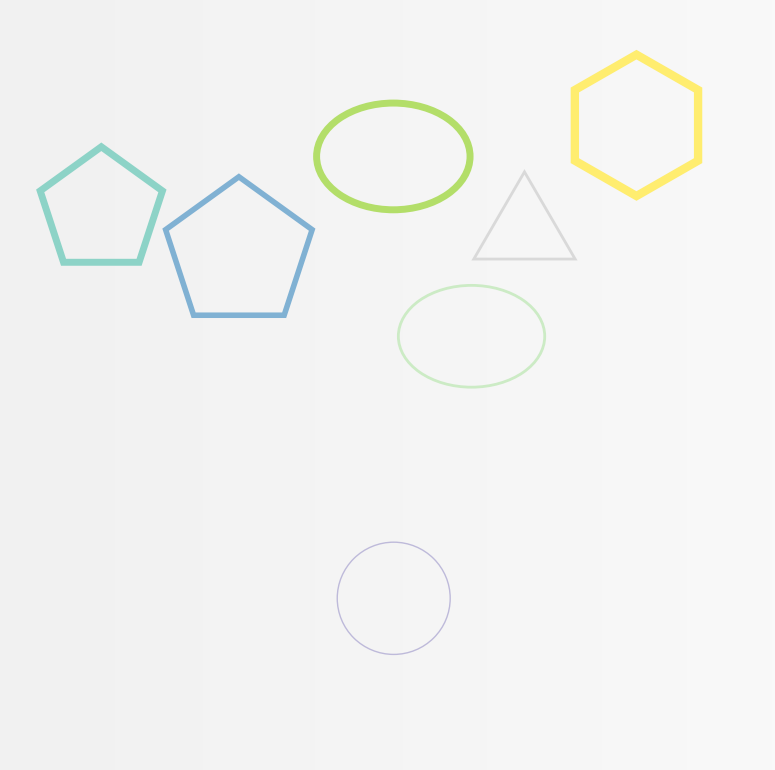[{"shape": "pentagon", "thickness": 2.5, "radius": 0.41, "center": [0.131, 0.726]}, {"shape": "circle", "thickness": 0.5, "radius": 0.36, "center": [0.508, 0.223]}, {"shape": "pentagon", "thickness": 2, "radius": 0.5, "center": [0.308, 0.671]}, {"shape": "oval", "thickness": 2.5, "radius": 0.5, "center": [0.508, 0.797]}, {"shape": "triangle", "thickness": 1, "radius": 0.38, "center": [0.677, 0.701]}, {"shape": "oval", "thickness": 1, "radius": 0.47, "center": [0.608, 0.563]}, {"shape": "hexagon", "thickness": 3, "radius": 0.46, "center": [0.821, 0.837]}]